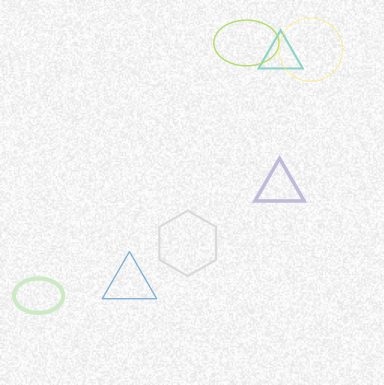[{"shape": "triangle", "thickness": 1.5, "radius": 0.33, "center": [0.729, 0.855]}, {"shape": "triangle", "thickness": 2.5, "radius": 0.37, "center": [0.726, 0.515]}, {"shape": "triangle", "thickness": 1, "radius": 0.41, "center": [0.336, 0.265]}, {"shape": "oval", "thickness": 1, "radius": 0.42, "center": [0.64, 0.888]}, {"shape": "hexagon", "thickness": 1.5, "radius": 0.43, "center": [0.488, 0.368]}, {"shape": "oval", "thickness": 3, "radius": 0.32, "center": [0.1, 0.232]}, {"shape": "circle", "thickness": 0.5, "radius": 0.41, "center": [0.807, 0.871]}]